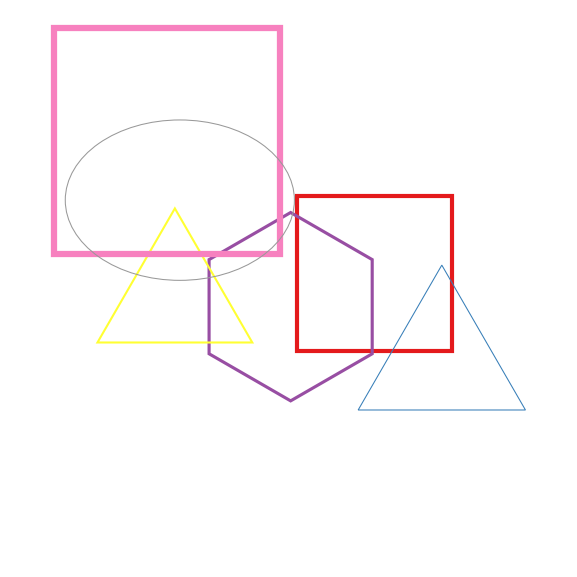[{"shape": "square", "thickness": 2, "radius": 0.67, "center": [0.649, 0.526]}, {"shape": "triangle", "thickness": 0.5, "radius": 0.84, "center": [0.765, 0.373]}, {"shape": "hexagon", "thickness": 1.5, "radius": 0.82, "center": [0.503, 0.468]}, {"shape": "triangle", "thickness": 1, "radius": 0.77, "center": [0.303, 0.483]}, {"shape": "square", "thickness": 3, "radius": 0.98, "center": [0.289, 0.755]}, {"shape": "oval", "thickness": 0.5, "radius": 0.99, "center": [0.311, 0.653]}]